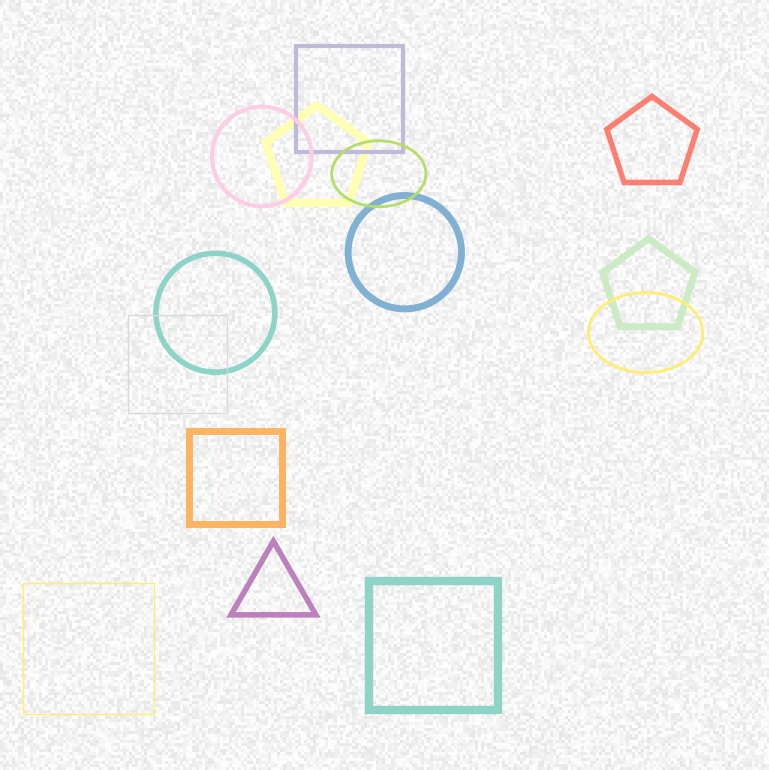[{"shape": "circle", "thickness": 2, "radius": 0.39, "center": [0.28, 0.594]}, {"shape": "square", "thickness": 3, "radius": 0.42, "center": [0.563, 0.162]}, {"shape": "pentagon", "thickness": 3, "radius": 0.35, "center": [0.412, 0.793]}, {"shape": "square", "thickness": 1.5, "radius": 0.34, "center": [0.454, 0.871]}, {"shape": "pentagon", "thickness": 2, "radius": 0.31, "center": [0.847, 0.813]}, {"shape": "circle", "thickness": 2.5, "radius": 0.37, "center": [0.526, 0.672]}, {"shape": "square", "thickness": 2.5, "radius": 0.3, "center": [0.306, 0.38]}, {"shape": "oval", "thickness": 1, "radius": 0.31, "center": [0.492, 0.774]}, {"shape": "circle", "thickness": 1.5, "radius": 0.32, "center": [0.34, 0.797]}, {"shape": "square", "thickness": 0.5, "radius": 0.32, "center": [0.231, 0.528]}, {"shape": "triangle", "thickness": 2, "radius": 0.32, "center": [0.355, 0.233]}, {"shape": "pentagon", "thickness": 2.5, "radius": 0.32, "center": [0.843, 0.627]}, {"shape": "oval", "thickness": 1, "radius": 0.37, "center": [0.839, 0.568]}, {"shape": "square", "thickness": 0.5, "radius": 0.43, "center": [0.116, 0.158]}]